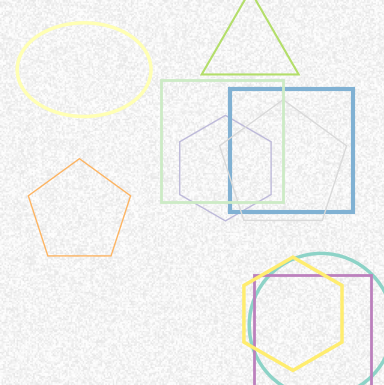[{"shape": "circle", "thickness": 2.5, "radius": 0.93, "center": [0.834, 0.155]}, {"shape": "oval", "thickness": 2.5, "radius": 0.87, "center": [0.218, 0.819]}, {"shape": "hexagon", "thickness": 1, "radius": 0.69, "center": [0.585, 0.563]}, {"shape": "square", "thickness": 3, "radius": 0.8, "center": [0.757, 0.608]}, {"shape": "pentagon", "thickness": 1, "radius": 0.7, "center": [0.206, 0.448]}, {"shape": "triangle", "thickness": 1.5, "radius": 0.73, "center": [0.65, 0.879]}, {"shape": "pentagon", "thickness": 1, "radius": 0.87, "center": [0.735, 0.568]}, {"shape": "square", "thickness": 2, "radius": 0.76, "center": [0.812, 0.134]}, {"shape": "square", "thickness": 2, "radius": 0.79, "center": [0.576, 0.634]}, {"shape": "hexagon", "thickness": 2.5, "radius": 0.74, "center": [0.761, 0.185]}]